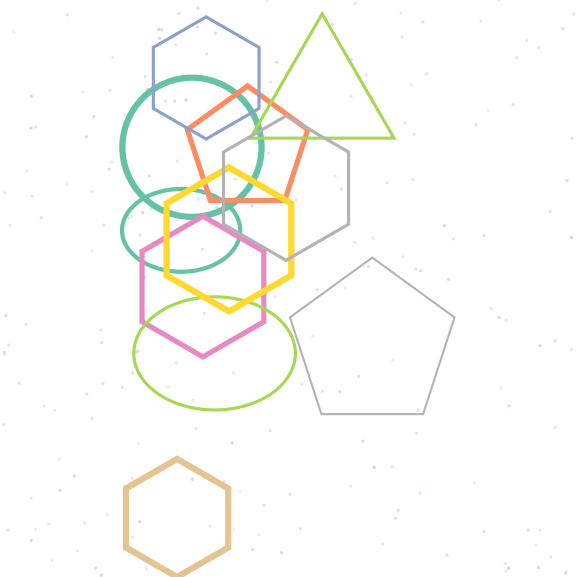[{"shape": "oval", "thickness": 2, "radius": 0.51, "center": [0.314, 0.6]}, {"shape": "circle", "thickness": 3, "radius": 0.6, "center": [0.332, 0.744]}, {"shape": "pentagon", "thickness": 2.5, "radius": 0.55, "center": [0.429, 0.741]}, {"shape": "hexagon", "thickness": 1.5, "radius": 0.53, "center": [0.357, 0.864]}, {"shape": "hexagon", "thickness": 2.5, "radius": 0.61, "center": [0.351, 0.503]}, {"shape": "oval", "thickness": 1.5, "radius": 0.7, "center": [0.372, 0.387]}, {"shape": "triangle", "thickness": 1.5, "radius": 0.72, "center": [0.558, 0.832]}, {"shape": "hexagon", "thickness": 3, "radius": 0.62, "center": [0.396, 0.585]}, {"shape": "hexagon", "thickness": 3, "radius": 0.51, "center": [0.307, 0.102]}, {"shape": "hexagon", "thickness": 1.5, "radius": 0.63, "center": [0.495, 0.673]}, {"shape": "pentagon", "thickness": 1, "radius": 0.75, "center": [0.645, 0.403]}]